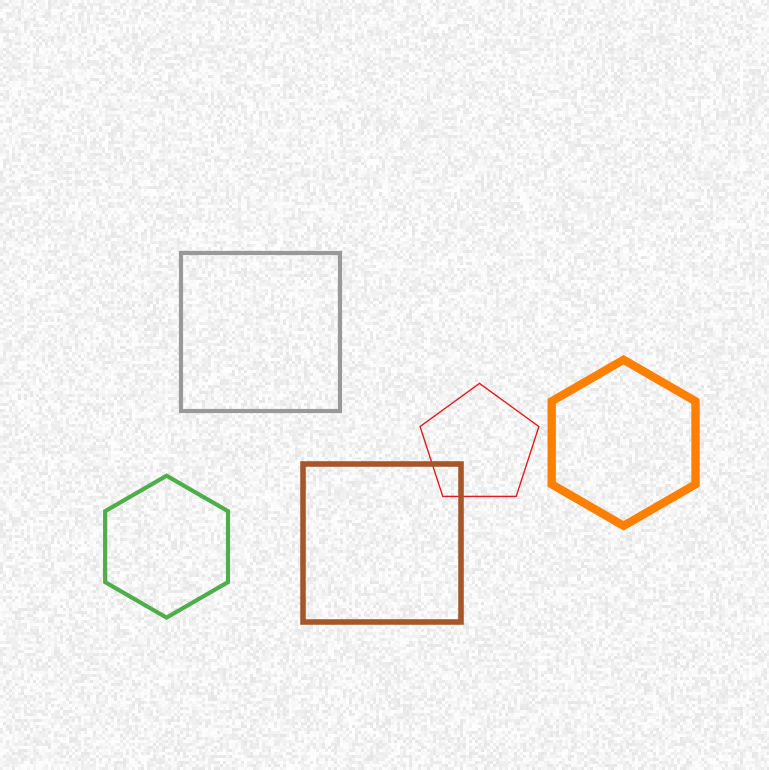[{"shape": "pentagon", "thickness": 0.5, "radius": 0.41, "center": [0.623, 0.421]}, {"shape": "hexagon", "thickness": 1.5, "radius": 0.46, "center": [0.216, 0.29]}, {"shape": "hexagon", "thickness": 3, "radius": 0.54, "center": [0.81, 0.425]}, {"shape": "square", "thickness": 2, "radius": 0.51, "center": [0.497, 0.295]}, {"shape": "square", "thickness": 1.5, "radius": 0.51, "center": [0.338, 0.569]}]